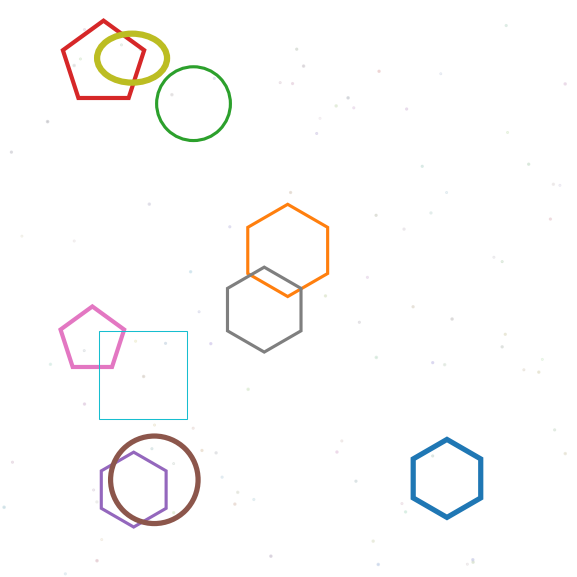[{"shape": "hexagon", "thickness": 2.5, "radius": 0.34, "center": [0.774, 0.171]}, {"shape": "hexagon", "thickness": 1.5, "radius": 0.4, "center": [0.498, 0.565]}, {"shape": "circle", "thickness": 1.5, "radius": 0.32, "center": [0.335, 0.82]}, {"shape": "pentagon", "thickness": 2, "radius": 0.37, "center": [0.179, 0.889]}, {"shape": "hexagon", "thickness": 1.5, "radius": 0.32, "center": [0.232, 0.151]}, {"shape": "circle", "thickness": 2.5, "radius": 0.38, "center": [0.267, 0.168]}, {"shape": "pentagon", "thickness": 2, "radius": 0.29, "center": [0.16, 0.411]}, {"shape": "hexagon", "thickness": 1.5, "radius": 0.37, "center": [0.458, 0.463]}, {"shape": "oval", "thickness": 3, "radius": 0.3, "center": [0.229, 0.898]}, {"shape": "square", "thickness": 0.5, "radius": 0.38, "center": [0.248, 0.349]}]